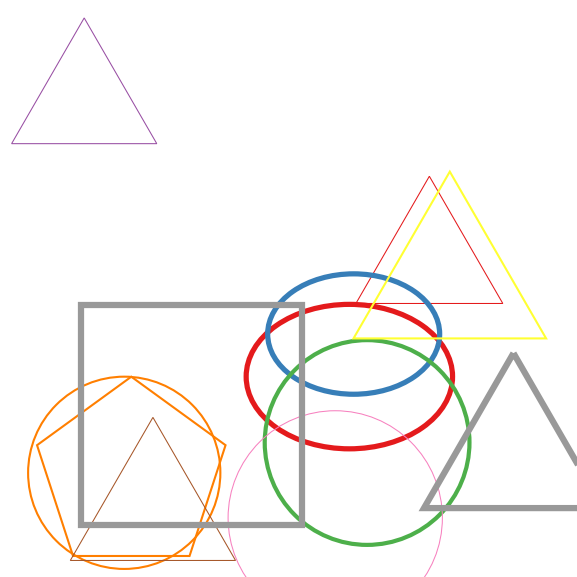[{"shape": "oval", "thickness": 2.5, "radius": 0.89, "center": [0.605, 0.347]}, {"shape": "triangle", "thickness": 0.5, "radius": 0.73, "center": [0.743, 0.547]}, {"shape": "oval", "thickness": 2.5, "radius": 0.74, "center": [0.612, 0.421]}, {"shape": "circle", "thickness": 2, "radius": 0.89, "center": [0.636, 0.233]}, {"shape": "triangle", "thickness": 0.5, "radius": 0.73, "center": [0.146, 0.823]}, {"shape": "pentagon", "thickness": 1, "radius": 0.86, "center": [0.227, 0.175]}, {"shape": "circle", "thickness": 1, "radius": 0.83, "center": [0.215, 0.18]}, {"shape": "triangle", "thickness": 1, "radius": 0.96, "center": [0.779, 0.509]}, {"shape": "triangle", "thickness": 0.5, "radius": 0.83, "center": [0.265, 0.111]}, {"shape": "circle", "thickness": 0.5, "radius": 0.93, "center": [0.58, 0.102]}, {"shape": "square", "thickness": 3, "radius": 0.95, "center": [0.331, 0.281]}, {"shape": "triangle", "thickness": 3, "radius": 0.89, "center": [0.889, 0.209]}]